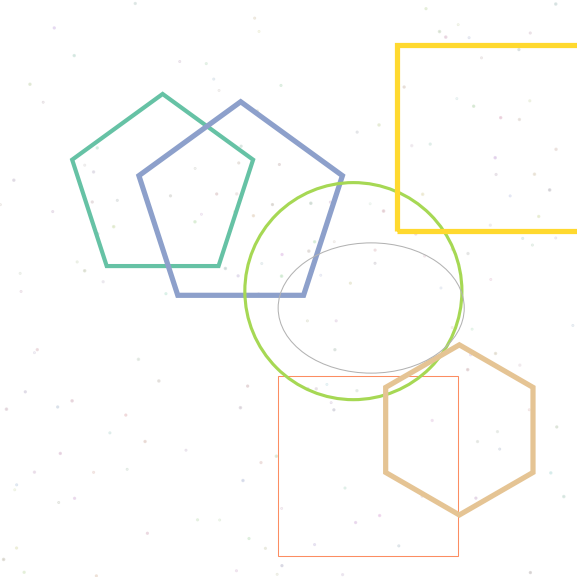[{"shape": "pentagon", "thickness": 2, "radius": 0.82, "center": [0.282, 0.672]}, {"shape": "square", "thickness": 0.5, "radius": 0.78, "center": [0.636, 0.192]}, {"shape": "pentagon", "thickness": 2.5, "radius": 0.93, "center": [0.417, 0.638]}, {"shape": "circle", "thickness": 1.5, "radius": 0.94, "center": [0.612, 0.495]}, {"shape": "square", "thickness": 2.5, "radius": 0.81, "center": [0.849, 0.761]}, {"shape": "hexagon", "thickness": 2.5, "radius": 0.74, "center": [0.795, 0.255]}, {"shape": "oval", "thickness": 0.5, "radius": 0.81, "center": [0.643, 0.466]}]